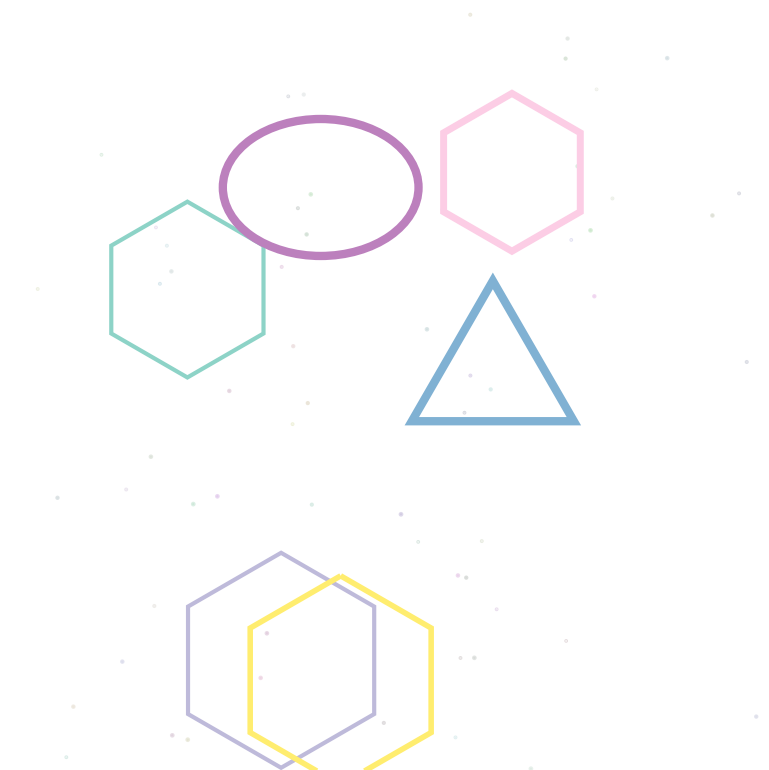[{"shape": "hexagon", "thickness": 1.5, "radius": 0.57, "center": [0.243, 0.624]}, {"shape": "hexagon", "thickness": 1.5, "radius": 0.7, "center": [0.365, 0.142]}, {"shape": "triangle", "thickness": 3, "radius": 0.61, "center": [0.64, 0.514]}, {"shape": "hexagon", "thickness": 2.5, "radius": 0.51, "center": [0.665, 0.776]}, {"shape": "oval", "thickness": 3, "radius": 0.64, "center": [0.416, 0.757]}, {"shape": "hexagon", "thickness": 2, "radius": 0.68, "center": [0.442, 0.116]}]